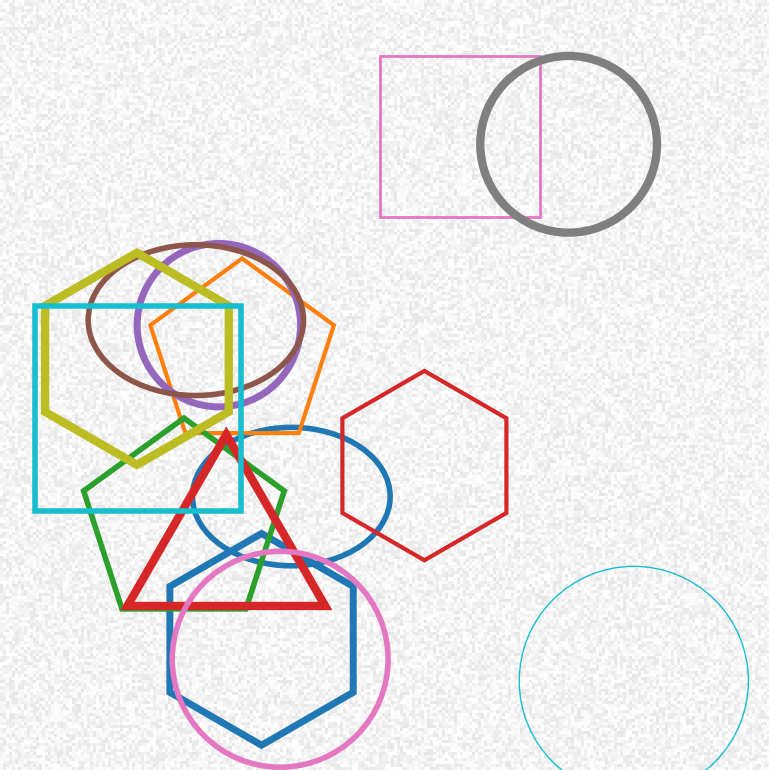[{"shape": "oval", "thickness": 2, "radius": 0.64, "center": [0.378, 0.355]}, {"shape": "hexagon", "thickness": 2.5, "radius": 0.69, "center": [0.34, 0.17]}, {"shape": "pentagon", "thickness": 1.5, "radius": 0.63, "center": [0.314, 0.539]}, {"shape": "pentagon", "thickness": 2, "radius": 0.69, "center": [0.239, 0.32]}, {"shape": "triangle", "thickness": 3, "radius": 0.74, "center": [0.294, 0.287]}, {"shape": "hexagon", "thickness": 1.5, "radius": 0.61, "center": [0.551, 0.395]}, {"shape": "circle", "thickness": 2.5, "radius": 0.53, "center": [0.284, 0.578]}, {"shape": "oval", "thickness": 2, "radius": 0.7, "center": [0.254, 0.584]}, {"shape": "circle", "thickness": 2, "radius": 0.7, "center": [0.364, 0.144]}, {"shape": "square", "thickness": 1, "radius": 0.52, "center": [0.598, 0.823]}, {"shape": "circle", "thickness": 3, "radius": 0.57, "center": [0.738, 0.813]}, {"shape": "hexagon", "thickness": 3, "radius": 0.69, "center": [0.178, 0.534]}, {"shape": "circle", "thickness": 0.5, "radius": 0.74, "center": [0.823, 0.116]}, {"shape": "square", "thickness": 2, "radius": 0.67, "center": [0.18, 0.469]}]